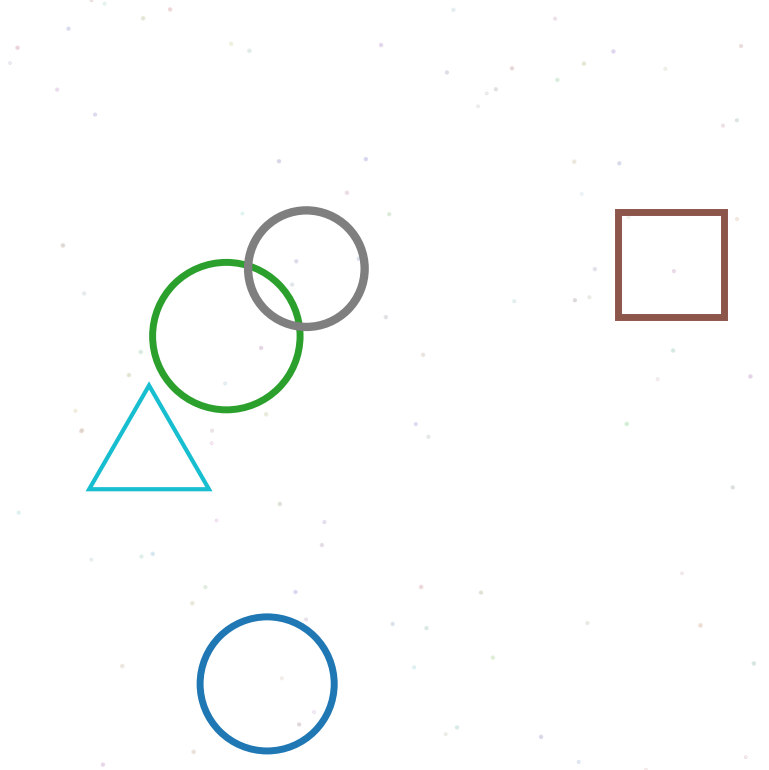[{"shape": "circle", "thickness": 2.5, "radius": 0.44, "center": [0.347, 0.112]}, {"shape": "circle", "thickness": 2.5, "radius": 0.48, "center": [0.294, 0.563]}, {"shape": "square", "thickness": 2.5, "radius": 0.34, "center": [0.871, 0.657]}, {"shape": "circle", "thickness": 3, "radius": 0.38, "center": [0.398, 0.651]}, {"shape": "triangle", "thickness": 1.5, "radius": 0.45, "center": [0.194, 0.41]}]